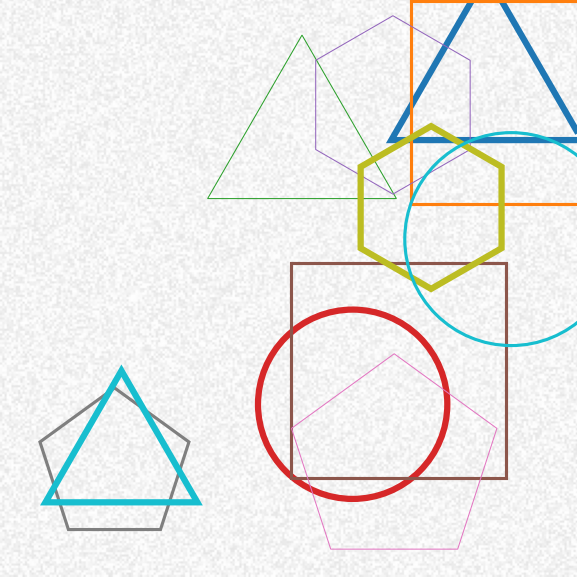[{"shape": "triangle", "thickness": 3, "radius": 0.95, "center": [0.843, 0.852]}, {"shape": "square", "thickness": 1.5, "radius": 0.88, "center": [0.887, 0.821]}, {"shape": "triangle", "thickness": 0.5, "radius": 0.94, "center": [0.523, 0.75]}, {"shape": "circle", "thickness": 3, "radius": 0.82, "center": [0.611, 0.299]}, {"shape": "hexagon", "thickness": 0.5, "radius": 0.77, "center": [0.68, 0.817]}, {"shape": "square", "thickness": 1.5, "radius": 0.93, "center": [0.69, 0.357]}, {"shape": "pentagon", "thickness": 0.5, "radius": 0.94, "center": [0.683, 0.2]}, {"shape": "pentagon", "thickness": 1.5, "radius": 0.68, "center": [0.198, 0.192]}, {"shape": "hexagon", "thickness": 3, "radius": 0.7, "center": [0.747, 0.64]}, {"shape": "circle", "thickness": 1.5, "radius": 0.92, "center": [0.885, 0.585]}, {"shape": "triangle", "thickness": 3, "radius": 0.76, "center": [0.21, 0.205]}]